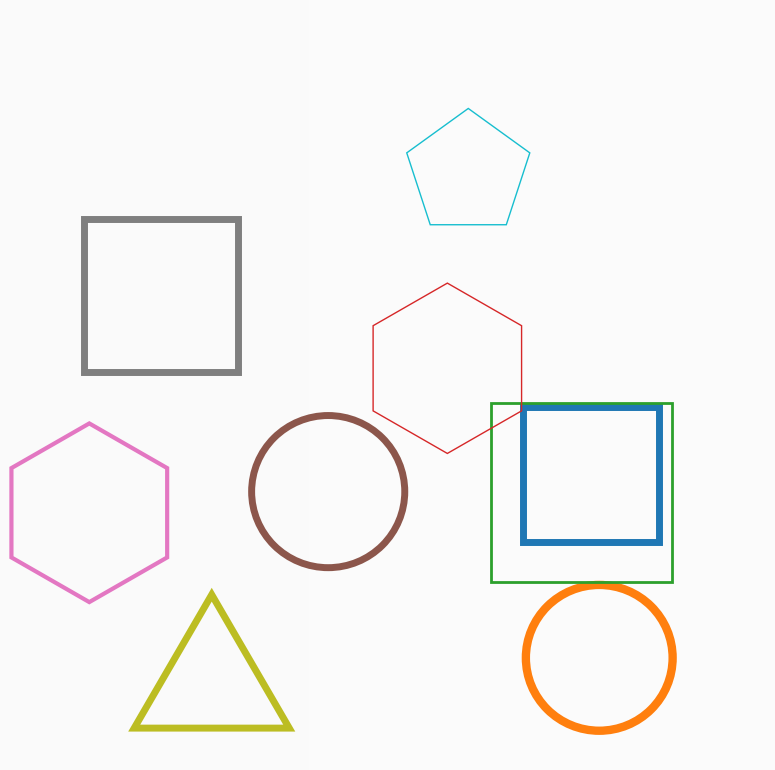[{"shape": "square", "thickness": 2.5, "radius": 0.44, "center": [0.763, 0.384]}, {"shape": "circle", "thickness": 3, "radius": 0.47, "center": [0.773, 0.146]}, {"shape": "square", "thickness": 1, "radius": 0.58, "center": [0.75, 0.36]}, {"shape": "hexagon", "thickness": 0.5, "radius": 0.55, "center": [0.577, 0.522]}, {"shape": "circle", "thickness": 2.5, "radius": 0.49, "center": [0.423, 0.362]}, {"shape": "hexagon", "thickness": 1.5, "radius": 0.58, "center": [0.115, 0.334]}, {"shape": "square", "thickness": 2.5, "radius": 0.5, "center": [0.207, 0.616]}, {"shape": "triangle", "thickness": 2.5, "radius": 0.58, "center": [0.273, 0.112]}, {"shape": "pentagon", "thickness": 0.5, "radius": 0.42, "center": [0.604, 0.776]}]